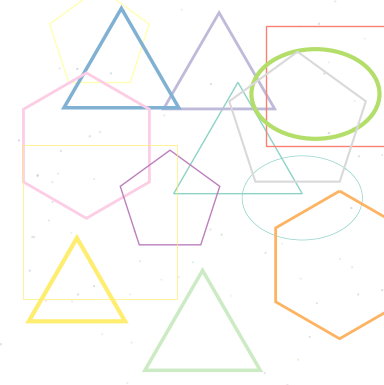[{"shape": "triangle", "thickness": 1, "radius": 0.96, "center": [0.618, 0.593]}, {"shape": "oval", "thickness": 0.5, "radius": 0.78, "center": [0.785, 0.486]}, {"shape": "pentagon", "thickness": 1, "radius": 0.68, "center": [0.258, 0.896]}, {"shape": "triangle", "thickness": 2, "radius": 0.83, "center": [0.569, 0.8]}, {"shape": "square", "thickness": 1, "radius": 0.78, "center": [0.847, 0.776]}, {"shape": "triangle", "thickness": 2.5, "radius": 0.86, "center": [0.315, 0.806]}, {"shape": "hexagon", "thickness": 2, "radius": 0.96, "center": [0.882, 0.312]}, {"shape": "oval", "thickness": 3, "radius": 0.83, "center": [0.819, 0.756]}, {"shape": "hexagon", "thickness": 2, "radius": 0.94, "center": [0.224, 0.622]}, {"shape": "pentagon", "thickness": 1.5, "radius": 0.93, "center": [0.773, 0.679]}, {"shape": "pentagon", "thickness": 1, "radius": 0.68, "center": [0.442, 0.474]}, {"shape": "triangle", "thickness": 2.5, "radius": 0.86, "center": [0.526, 0.125]}, {"shape": "square", "thickness": 0.5, "radius": 1.0, "center": [0.26, 0.424]}, {"shape": "triangle", "thickness": 3, "radius": 0.72, "center": [0.2, 0.238]}]